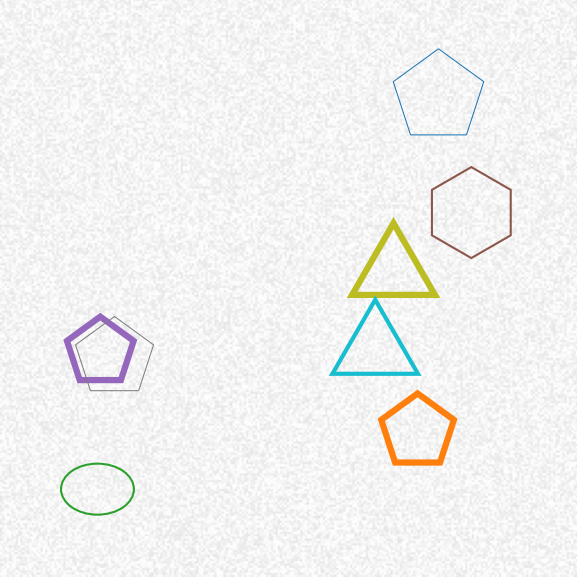[{"shape": "pentagon", "thickness": 0.5, "radius": 0.41, "center": [0.759, 0.832]}, {"shape": "pentagon", "thickness": 3, "radius": 0.33, "center": [0.723, 0.252]}, {"shape": "oval", "thickness": 1, "radius": 0.32, "center": [0.169, 0.152]}, {"shape": "pentagon", "thickness": 3, "radius": 0.3, "center": [0.174, 0.39]}, {"shape": "hexagon", "thickness": 1, "radius": 0.39, "center": [0.816, 0.631]}, {"shape": "pentagon", "thickness": 0.5, "radius": 0.36, "center": [0.198, 0.38]}, {"shape": "triangle", "thickness": 3, "radius": 0.41, "center": [0.681, 0.53]}, {"shape": "triangle", "thickness": 2, "radius": 0.43, "center": [0.65, 0.395]}]